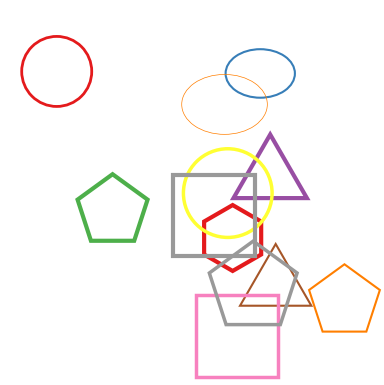[{"shape": "circle", "thickness": 2, "radius": 0.45, "center": [0.147, 0.814]}, {"shape": "hexagon", "thickness": 3, "radius": 0.43, "center": [0.604, 0.382]}, {"shape": "oval", "thickness": 1.5, "radius": 0.45, "center": [0.676, 0.809]}, {"shape": "pentagon", "thickness": 3, "radius": 0.48, "center": [0.292, 0.452]}, {"shape": "triangle", "thickness": 3, "radius": 0.55, "center": [0.702, 0.54]}, {"shape": "pentagon", "thickness": 1.5, "radius": 0.48, "center": [0.895, 0.217]}, {"shape": "oval", "thickness": 0.5, "radius": 0.56, "center": [0.583, 0.729]}, {"shape": "circle", "thickness": 2.5, "radius": 0.58, "center": [0.592, 0.498]}, {"shape": "triangle", "thickness": 1.5, "radius": 0.53, "center": [0.716, 0.259]}, {"shape": "square", "thickness": 2.5, "radius": 0.53, "center": [0.617, 0.128]}, {"shape": "pentagon", "thickness": 2.5, "radius": 0.6, "center": [0.658, 0.254]}, {"shape": "square", "thickness": 3, "radius": 0.53, "center": [0.556, 0.441]}]